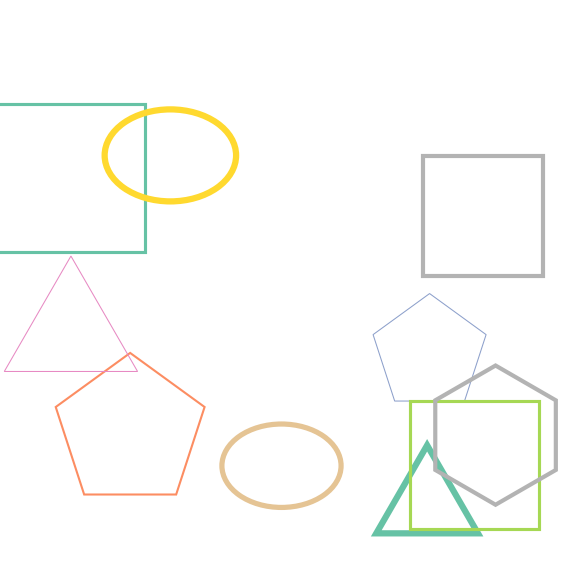[{"shape": "triangle", "thickness": 3, "radius": 0.51, "center": [0.74, 0.126]}, {"shape": "square", "thickness": 1.5, "radius": 0.64, "center": [0.123, 0.691]}, {"shape": "pentagon", "thickness": 1, "radius": 0.68, "center": [0.225, 0.252]}, {"shape": "pentagon", "thickness": 0.5, "radius": 0.51, "center": [0.744, 0.388]}, {"shape": "triangle", "thickness": 0.5, "radius": 0.67, "center": [0.123, 0.423]}, {"shape": "square", "thickness": 1.5, "radius": 0.56, "center": [0.822, 0.194]}, {"shape": "oval", "thickness": 3, "radius": 0.57, "center": [0.295, 0.73]}, {"shape": "oval", "thickness": 2.5, "radius": 0.52, "center": [0.487, 0.193]}, {"shape": "hexagon", "thickness": 2, "radius": 0.6, "center": [0.858, 0.246]}, {"shape": "square", "thickness": 2, "radius": 0.52, "center": [0.837, 0.625]}]